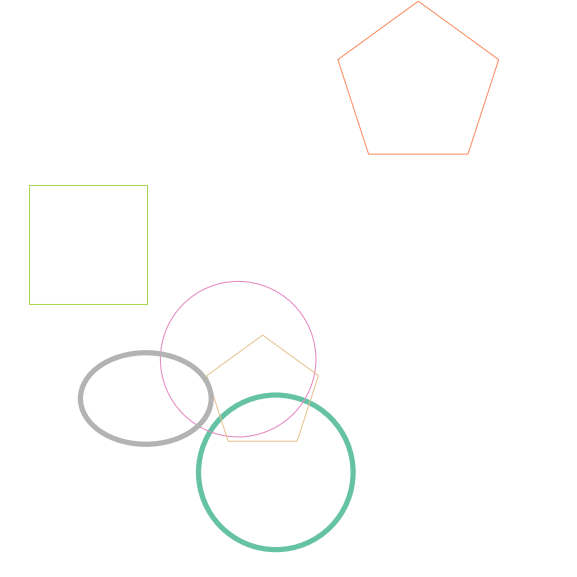[{"shape": "circle", "thickness": 2.5, "radius": 0.67, "center": [0.478, 0.181]}, {"shape": "pentagon", "thickness": 0.5, "radius": 0.73, "center": [0.724, 0.851]}, {"shape": "circle", "thickness": 0.5, "radius": 0.67, "center": [0.412, 0.377]}, {"shape": "square", "thickness": 0.5, "radius": 0.51, "center": [0.153, 0.575]}, {"shape": "pentagon", "thickness": 0.5, "radius": 0.51, "center": [0.455, 0.317]}, {"shape": "oval", "thickness": 2.5, "radius": 0.57, "center": [0.253, 0.309]}]